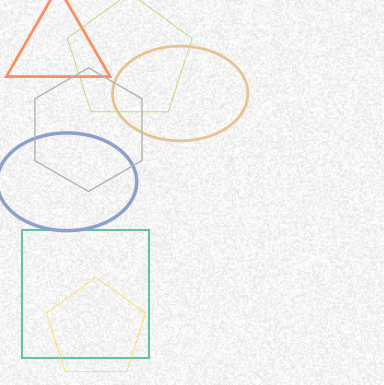[{"shape": "square", "thickness": 1.5, "radius": 0.83, "center": [0.222, 0.237]}, {"shape": "triangle", "thickness": 2, "radius": 0.78, "center": [0.151, 0.879]}, {"shape": "oval", "thickness": 2.5, "radius": 0.91, "center": [0.174, 0.528]}, {"shape": "pentagon", "thickness": 0.5, "radius": 0.85, "center": [0.337, 0.848]}, {"shape": "pentagon", "thickness": 0.5, "radius": 0.68, "center": [0.249, 0.145]}, {"shape": "oval", "thickness": 2, "radius": 0.88, "center": [0.468, 0.757]}, {"shape": "hexagon", "thickness": 1, "radius": 0.8, "center": [0.23, 0.663]}]